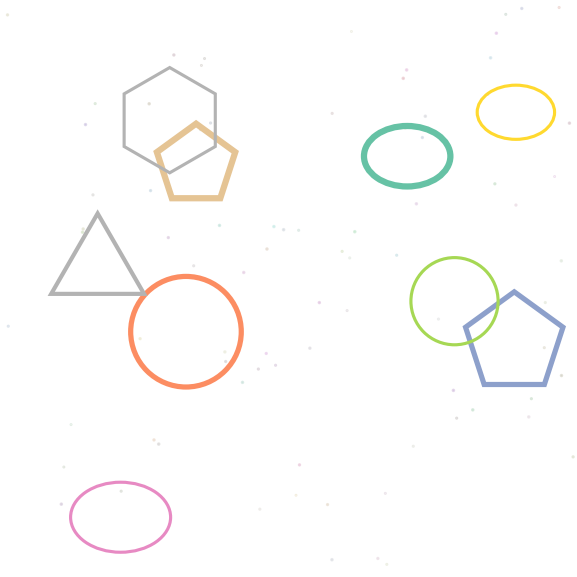[{"shape": "oval", "thickness": 3, "radius": 0.37, "center": [0.705, 0.729]}, {"shape": "circle", "thickness": 2.5, "radius": 0.48, "center": [0.322, 0.425]}, {"shape": "pentagon", "thickness": 2.5, "radius": 0.44, "center": [0.89, 0.405]}, {"shape": "oval", "thickness": 1.5, "radius": 0.43, "center": [0.209, 0.103]}, {"shape": "circle", "thickness": 1.5, "radius": 0.38, "center": [0.787, 0.478]}, {"shape": "oval", "thickness": 1.5, "radius": 0.33, "center": [0.893, 0.805]}, {"shape": "pentagon", "thickness": 3, "radius": 0.36, "center": [0.34, 0.714]}, {"shape": "triangle", "thickness": 2, "radius": 0.46, "center": [0.169, 0.537]}, {"shape": "hexagon", "thickness": 1.5, "radius": 0.46, "center": [0.294, 0.791]}]